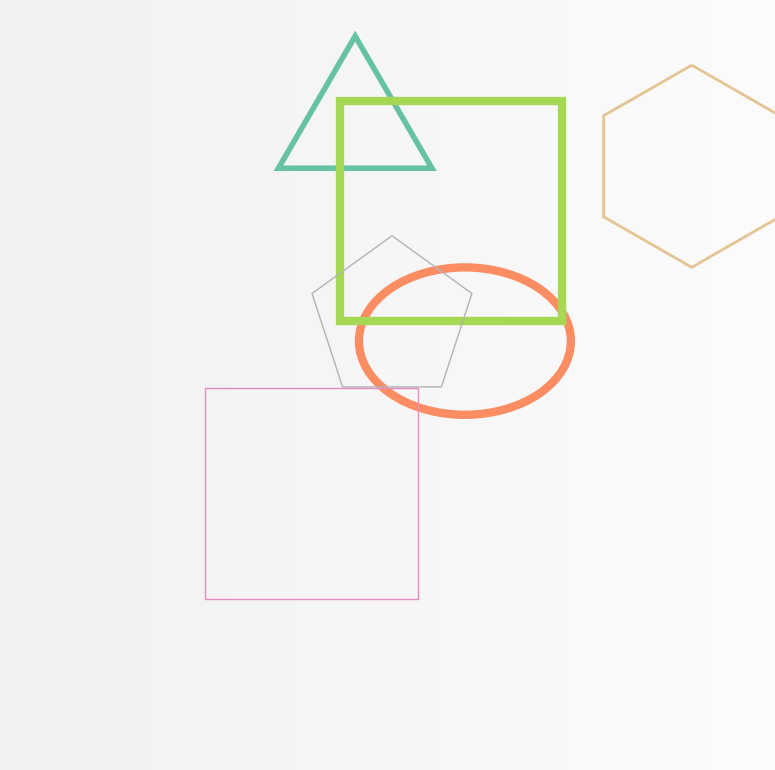[{"shape": "triangle", "thickness": 2, "radius": 0.57, "center": [0.458, 0.839]}, {"shape": "oval", "thickness": 3, "radius": 0.68, "center": [0.6, 0.557]}, {"shape": "square", "thickness": 0.5, "radius": 0.69, "center": [0.402, 0.359]}, {"shape": "square", "thickness": 3, "radius": 0.72, "center": [0.582, 0.726]}, {"shape": "hexagon", "thickness": 1, "radius": 0.66, "center": [0.893, 0.784]}, {"shape": "pentagon", "thickness": 0.5, "radius": 0.54, "center": [0.506, 0.585]}]